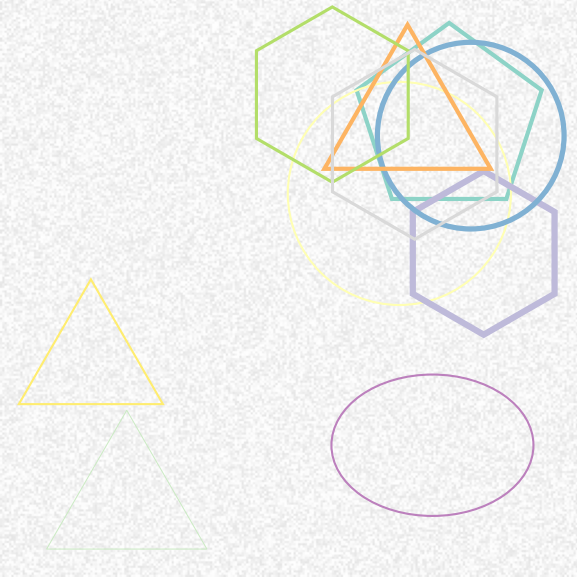[{"shape": "pentagon", "thickness": 2, "radius": 0.84, "center": [0.778, 0.791]}, {"shape": "circle", "thickness": 1, "radius": 0.97, "center": [0.692, 0.664]}, {"shape": "hexagon", "thickness": 3, "radius": 0.71, "center": [0.838, 0.561]}, {"shape": "circle", "thickness": 2.5, "radius": 0.81, "center": [0.815, 0.764]}, {"shape": "triangle", "thickness": 2, "radius": 0.83, "center": [0.706, 0.79]}, {"shape": "hexagon", "thickness": 1.5, "radius": 0.76, "center": [0.575, 0.835]}, {"shape": "hexagon", "thickness": 1.5, "radius": 0.82, "center": [0.718, 0.749]}, {"shape": "oval", "thickness": 1, "radius": 0.87, "center": [0.749, 0.228]}, {"shape": "triangle", "thickness": 0.5, "radius": 0.8, "center": [0.219, 0.129]}, {"shape": "triangle", "thickness": 1, "radius": 0.72, "center": [0.157, 0.371]}]